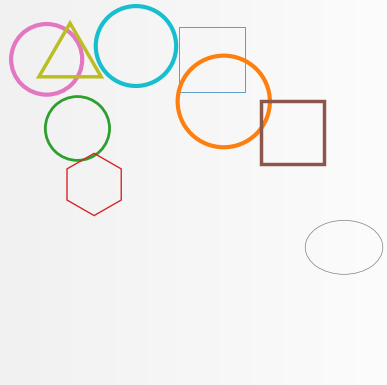[{"shape": "square", "thickness": 0.5, "radius": 0.42, "center": [0.547, 0.846]}, {"shape": "circle", "thickness": 3, "radius": 0.6, "center": [0.577, 0.736]}, {"shape": "circle", "thickness": 2, "radius": 0.41, "center": [0.2, 0.666]}, {"shape": "hexagon", "thickness": 1, "radius": 0.4, "center": [0.243, 0.521]}, {"shape": "square", "thickness": 2.5, "radius": 0.41, "center": [0.754, 0.657]}, {"shape": "circle", "thickness": 3, "radius": 0.46, "center": [0.12, 0.846]}, {"shape": "oval", "thickness": 0.5, "radius": 0.5, "center": [0.888, 0.358]}, {"shape": "triangle", "thickness": 2.5, "radius": 0.46, "center": [0.181, 0.847]}, {"shape": "circle", "thickness": 3, "radius": 0.52, "center": [0.351, 0.88]}]